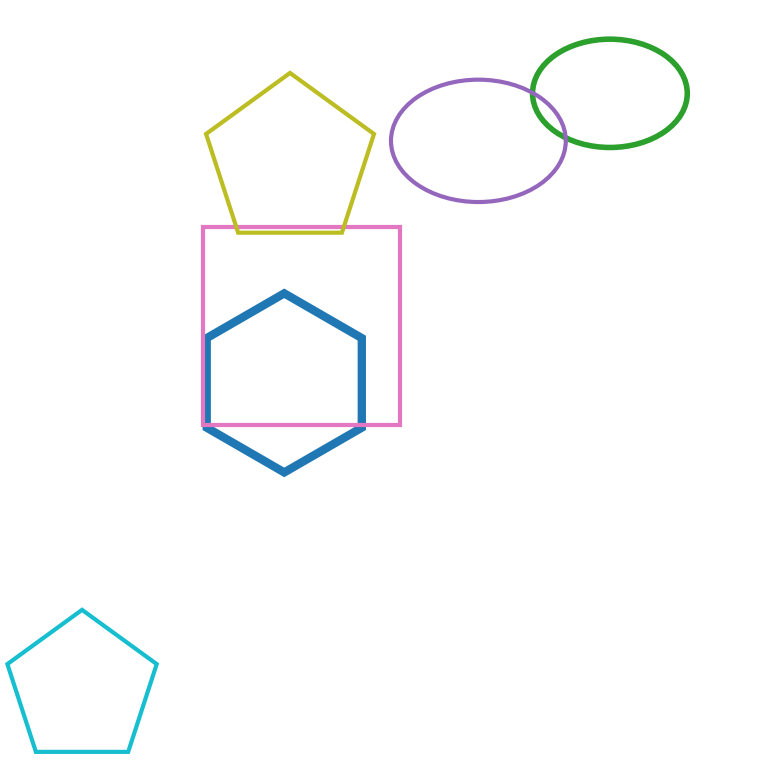[{"shape": "hexagon", "thickness": 3, "radius": 0.58, "center": [0.369, 0.503]}, {"shape": "oval", "thickness": 2, "radius": 0.5, "center": [0.792, 0.879]}, {"shape": "oval", "thickness": 1.5, "radius": 0.57, "center": [0.621, 0.817]}, {"shape": "square", "thickness": 1.5, "radius": 0.64, "center": [0.392, 0.577]}, {"shape": "pentagon", "thickness": 1.5, "radius": 0.57, "center": [0.377, 0.791]}, {"shape": "pentagon", "thickness": 1.5, "radius": 0.51, "center": [0.107, 0.106]}]